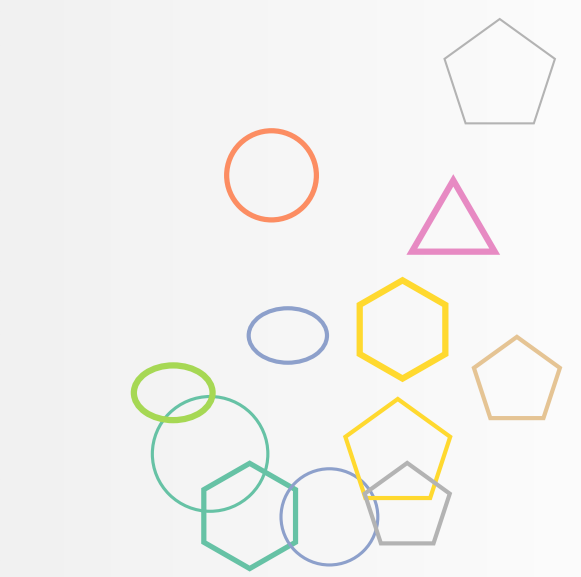[{"shape": "hexagon", "thickness": 2.5, "radius": 0.46, "center": [0.43, 0.106]}, {"shape": "circle", "thickness": 1.5, "radius": 0.5, "center": [0.361, 0.213]}, {"shape": "circle", "thickness": 2.5, "radius": 0.39, "center": [0.467, 0.696]}, {"shape": "oval", "thickness": 2, "radius": 0.34, "center": [0.495, 0.418]}, {"shape": "circle", "thickness": 1.5, "radius": 0.42, "center": [0.567, 0.104]}, {"shape": "triangle", "thickness": 3, "radius": 0.41, "center": [0.78, 0.605]}, {"shape": "oval", "thickness": 3, "radius": 0.34, "center": [0.298, 0.319]}, {"shape": "pentagon", "thickness": 2, "radius": 0.47, "center": [0.684, 0.213]}, {"shape": "hexagon", "thickness": 3, "radius": 0.43, "center": [0.693, 0.429]}, {"shape": "pentagon", "thickness": 2, "radius": 0.39, "center": [0.889, 0.338]}, {"shape": "pentagon", "thickness": 2, "radius": 0.38, "center": [0.701, 0.12]}, {"shape": "pentagon", "thickness": 1, "radius": 0.5, "center": [0.86, 0.866]}]